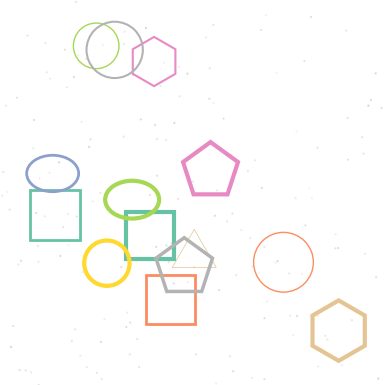[{"shape": "square", "thickness": 3, "radius": 0.31, "center": [0.389, 0.388]}, {"shape": "square", "thickness": 2, "radius": 0.32, "center": [0.142, 0.441]}, {"shape": "circle", "thickness": 1, "radius": 0.39, "center": [0.736, 0.319]}, {"shape": "square", "thickness": 2, "radius": 0.32, "center": [0.442, 0.222]}, {"shape": "oval", "thickness": 2, "radius": 0.34, "center": [0.137, 0.549]}, {"shape": "pentagon", "thickness": 3, "radius": 0.38, "center": [0.547, 0.556]}, {"shape": "hexagon", "thickness": 1.5, "radius": 0.32, "center": [0.4, 0.84]}, {"shape": "circle", "thickness": 1, "radius": 0.3, "center": [0.25, 0.881]}, {"shape": "oval", "thickness": 3, "radius": 0.35, "center": [0.343, 0.481]}, {"shape": "circle", "thickness": 3, "radius": 0.29, "center": [0.278, 0.316]}, {"shape": "hexagon", "thickness": 3, "radius": 0.39, "center": [0.88, 0.141]}, {"shape": "triangle", "thickness": 0.5, "radius": 0.33, "center": [0.505, 0.338]}, {"shape": "pentagon", "thickness": 2.5, "radius": 0.39, "center": [0.479, 0.305]}, {"shape": "circle", "thickness": 1.5, "radius": 0.37, "center": [0.298, 0.87]}]